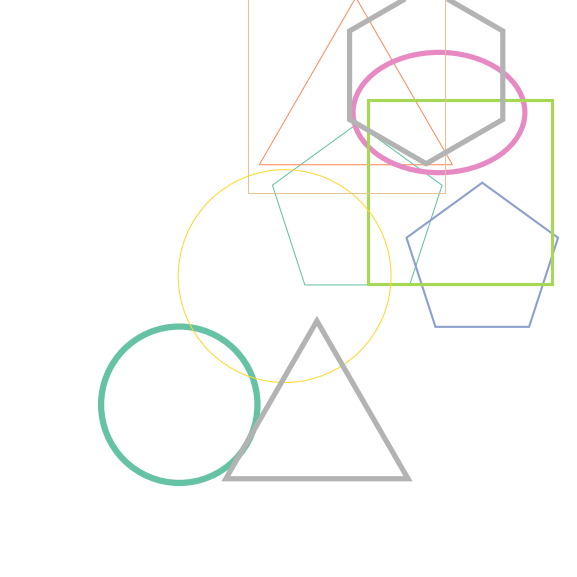[{"shape": "pentagon", "thickness": 0.5, "radius": 0.77, "center": [0.619, 0.631]}, {"shape": "circle", "thickness": 3, "radius": 0.68, "center": [0.31, 0.298]}, {"shape": "triangle", "thickness": 0.5, "radius": 0.97, "center": [0.616, 0.81]}, {"shape": "pentagon", "thickness": 1, "radius": 0.69, "center": [0.835, 0.545]}, {"shape": "oval", "thickness": 2.5, "radius": 0.74, "center": [0.76, 0.804]}, {"shape": "square", "thickness": 1.5, "radius": 0.8, "center": [0.797, 0.666]}, {"shape": "circle", "thickness": 0.5, "radius": 0.92, "center": [0.493, 0.521]}, {"shape": "square", "thickness": 0.5, "radius": 0.85, "center": [0.599, 0.835]}, {"shape": "hexagon", "thickness": 2.5, "radius": 0.77, "center": [0.738, 0.869]}, {"shape": "triangle", "thickness": 2.5, "radius": 0.91, "center": [0.549, 0.261]}]